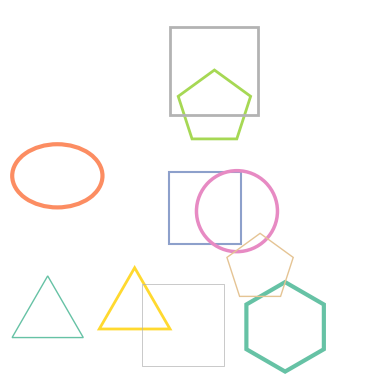[{"shape": "triangle", "thickness": 1, "radius": 0.53, "center": [0.124, 0.177]}, {"shape": "hexagon", "thickness": 3, "radius": 0.58, "center": [0.741, 0.151]}, {"shape": "oval", "thickness": 3, "radius": 0.59, "center": [0.149, 0.543]}, {"shape": "square", "thickness": 1.5, "radius": 0.47, "center": [0.533, 0.46]}, {"shape": "circle", "thickness": 2.5, "radius": 0.53, "center": [0.615, 0.452]}, {"shape": "pentagon", "thickness": 2, "radius": 0.49, "center": [0.557, 0.719]}, {"shape": "triangle", "thickness": 2, "radius": 0.53, "center": [0.35, 0.199]}, {"shape": "pentagon", "thickness": 1, "radius": 0.45, "center": [0.676, 0.303]}, {"shape": "square", "thickness": 0.5, "radius": 0.53, "center": [0.476, 0.157]}, {"shape": "square", "thickness": 2, "radius": 0.57, "center": [0.556, 0.816]}]